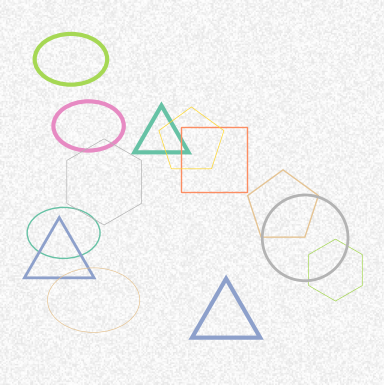[{"shape": "oval", "thickness": 1, "radius": 0.47, "center": [0.165, 0.395]}, {"shape": "triangle", "thickness": 3, "radius": 0.41, "center": [0.419, 0.645]}, {"shape": "square", "thickness": 1, "radius": 0.42, "center": [0.556, 0.586]}, {"shape": "triangle", "thickness": 2, "radius": 0.52, "center": [0.154, 0.331]}, {"shape": "triangle", "thickness": 3, "radius": 0.51, "center": [0.587, 0.174]}, {"shape": "oval", "thickness": 3, "radius": 0.46, "center": [0.23, 0.673]}, {"shape": "hexagon", "thickness": 0.5, "radius": 0.4, "center": [0.871, 0.299]}, {"shape": "oval", "thickness": 3, "radius": 0.47, "center": [0.184, 0.846]}, {"shape": "pentagon", "thickness": 0.5, "radius": 0.44, "center": [0.497, 0.633]}, {"shape": "oval", "thickness": 0.5, "radius": 0.6, "center": [0.243, 0.22]}, {"shape": "pentagon", "thickness": 1, "radius": 0.48, "center": [0.735, 0.462]}, {"shape": "circle", "thickness": 2, "radius": 0.56, "center": [0.793, 0.382]}, {"shape": "hexagon", "thickness": 0.5, "radius": 0.56, "center": [0.27, 0.527]}]